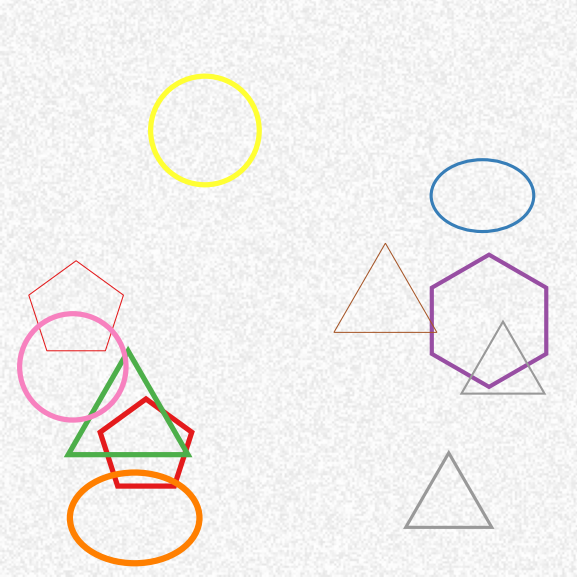[{"shape": "pentagon", "thickness": 0.5, "radius": 0.43, "center": [0.132, 0.461]}, {"shape": "pentagon", "thickness": 2.5, "radius": 0.42, "center": [0.253, 0.225]}, {"shape": "oval", "thickness": 1.5, "radius": 0.44, "center": [0.835, 0.66]}, {"shape": "triangle", "thickness": 2.5, "radius": 0.6, "center": [0.222, 0.272]}, {"shape": "hexagon", "thickness": 2, "radius": 0.57, "center": [0.847, 0.444]}, {"shape": "oval", "thickness": 3, "radius": 0.56, "center": [0.233, 0.102]}, {"shape": "circle", "thickness": 2.5, "radius": 0.47, "center": [0.355, 0.773]}, {"shape": "triangle", "thickness": 0.5, "radius": 0.51, "center": [0.667, 0.475]}, {"shape": "circle", "thickness": 2.5, "radius": 0.46, "center": [0.126, 0.364]}, {"shape": "triangle", "thickness": 1, "radius": 0.42, "center": [0.871, 0.359]}, {"shape": "triangle", "thickness": 1.5, "radius": 0.43, "center": [0.777, 0.129]}]